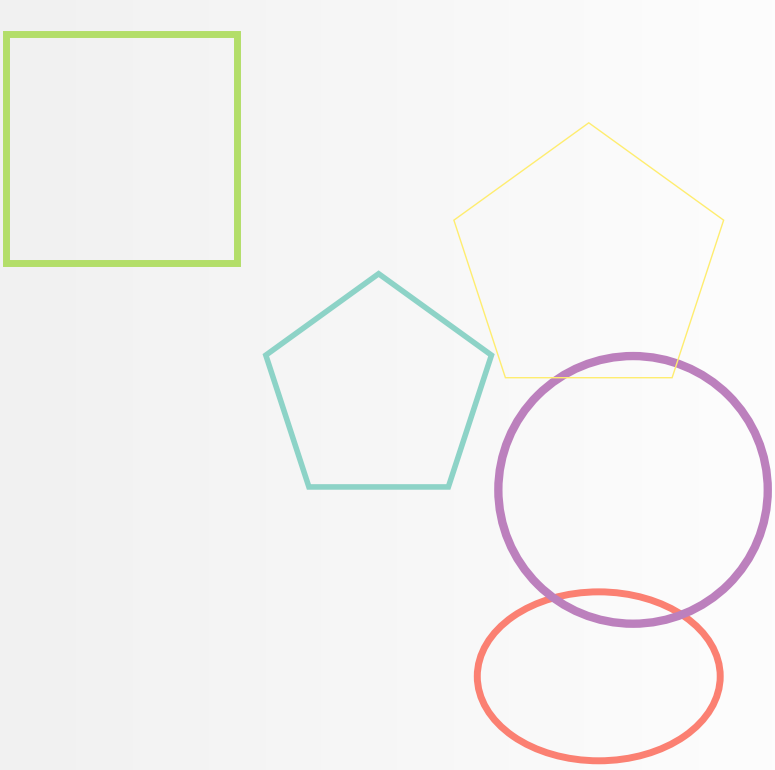[{"shape": "pentagon", "thickness": 2, "radius": 0.77, "center": [0.489, 0.491]}, {"shape": "oval", "thickness": 2.5, "radius": 0.78, "center": [0.773, 0.122]}, {"shape": "square", "thickness": 2.5, "radius": 0.74, "center": [0.157, 0.807]}, {"shape": "circle", "thickness": 3, "radius": 0.87, "center": [0.817, 0.364]}, {"shape": "pentagon", "thickness": 0.5, "radius": 0.91, "center": [0.76, 0.658]}]